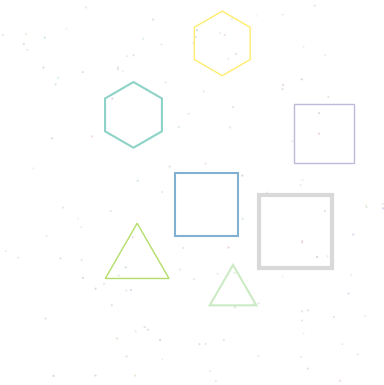[{"shape": "hexagon", "thickness": 1.5, "radius": 0.43, "center": [0.347, 0.702]}, {"shape": "square", "thickness": 1, "radius": 0.38, "center": [0.841, 0.653]}, {"shape": "square", "thickness": 1.5, "radius": 0.41, "center": [0.536, 0.468]}, {"shape": "triangle", "thickness": 1, "radius": 0.48, "center": [0.356, 0.324]}, {"shape": "square", "thickness": 3, "radius": 0.47, "center": [0.768, 0.399]}, {"shape": "triangle", "thickness": 1.5, "radius": 0.35, "center": [0.605, 0.242]}, {"shape": "hexagon", "thickness": 1, "radius": 0.42, "center": [0.577, 0.887]}]